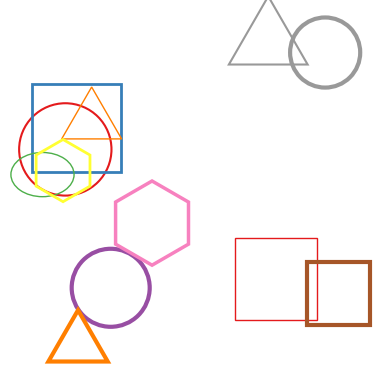[{"shape": "square", "thickness": 1, "radius": 0.53, "center": [0.718, 0.276]}, {"shape": "circle", "thickness": 1.5, "radius": 0.6, "center": [0.17, 0.612]}, {"shape": "square", "thickness": 2, "radius": 0.57, "center": [0.198, 0.668]}, {"shape": "oval", "thickness": 1, "radius": 0.41, "center": [0.11, 0.547]}, {"shape": "circle", "thickness": 3, "radius": 0.51, "center": [0.288, 0.253]}, {"shape": "triangle", "thickness": 3, "radius": 0.44, "center": [0.203, 0.105]}, {"shape": "triangle", "thickness": 1, "radius": 0.45, "center": [0.238, 0.684]}, {"shape": "hexagon", "thickness": 2, "radius": 0.4, "center": [0.164, 0.557]}, {"shape": "square", "thickness": 3, "radius": 0.41, "center": [0.879, 0.238]}, {"shape": "hexagon", "thickness": 2.5, "radius": 0.55, "center": [0.395, 0.421]}, {"shape": "triangle", "thickness": 1.5, "radius": 0.59, "center": [0.697, 0.891]}, {"shape": "circle", "thickness": 3, "radius": 0.46, "center": [0.845, 0.864]}]